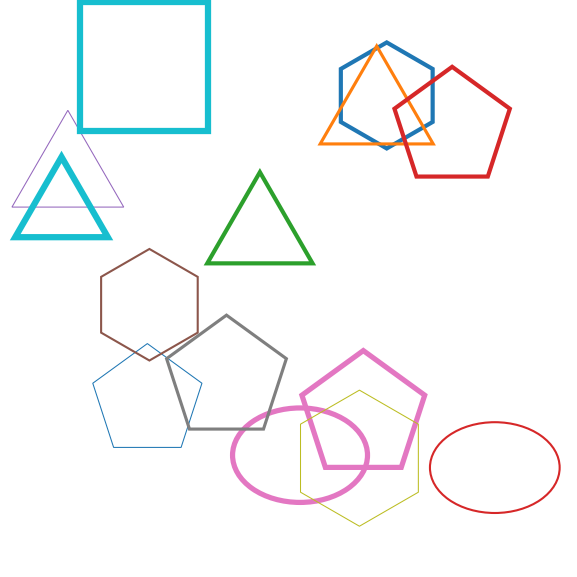[{"shape": "hexagon", "thickness": 2, "radius": 0.46, "center": [0.67, 0.834]}, {"shape": "pentagon", "thickness": 0.5, "radius": 0.5, "center": [0.255, 0.305]}, {"shape": "triangle", "thickness": 1.5, "radius": 0.56, "center": [0.652, 0.806]}, {"shape": "triangle", "thickness": 2, "radius": 0.53, "center": [0.45, 0.596]}, {"shape": "pentagon", "thickness": 2, "radius": 0.53, "center": [0.783, 0.778]}, {"shape": "oval", "thickness": 1, "radius": 0.56, "center": [0.857, 0.189]}, {"shape": "triangle", "thickness": 0.5, "radius": 0.56, "center": [0.117, 0.696]}, {"shape": "hexagon", "thickness": 1, "radius": 0.48, "center": [0.259, 0.471]}, {"shape": "pentagon", "thickness": 2.5, "radius": 0.56, "center": [0.629, 0.28]}, {"shape": "oval", "thickness": 2.5, "radius": 0.58, "center": [0.52, 0.211]}, {"shape": "pentagon", "thickness": 1.5, "radius": 0.55, "center": [0.392, 0.344]}, {"shape": "hexagon", "thickness": 0.5, "radius": 0.59, "center": [0.622, 0.206]}, {"shape": "square", "thickness": 3, "radius": 0.56, "center": [0.25, 0.884]}, {"shape": "triangle", "thickness": 3, "radius": 0.46, "center": [0.107, 0.635]}]